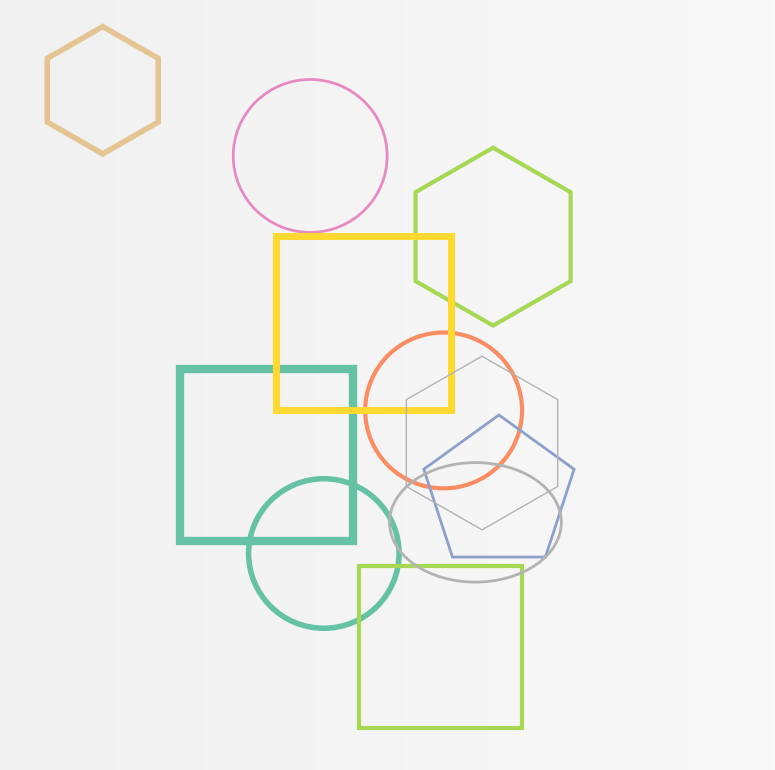[{"shape": "circle", "thickness": 2, "radius": 0.49, "center": [0.418, 0.281]}, {"shape": "square", "thickness": 3, "radius": 0.56, "center": [0.344, 0.409]}, {"shape": "circle", "thickness": 1.5, "radius": 0.51, "center": [0.572, 0.467]}, {"shape": "pentagon", "thickness": 1, "radius": 0.51, "center": [0.644, 0.359]}, {"shape": "circle", "thickness": 1, "radius": 0.5, "center": [0.4, 0.797]}, {"shape": "hexagon", "thickness": 1.5, "radius": 0.58, "center": [0.636, 0.693]}, {"shape": "square", "thickness": 1.5, "radius": 0.53, "center": [0.569, 0.159]}, {"shape": "square", "thickness": 2.5, "radius": 0.56, "center": [0.469, 0.58]}, {"shape": "hexagon", "thickness": 2, "radius": 0.41, "center": [0.133, 0.883]}, {"shape": "oval", "thickness": 1, "radius": 0.55, "center": [0.613, 0.322]}, {"shape": "hexagon", "thickness": 0.5, "radius": 0.56, "center": [0.622, 0.425]}]